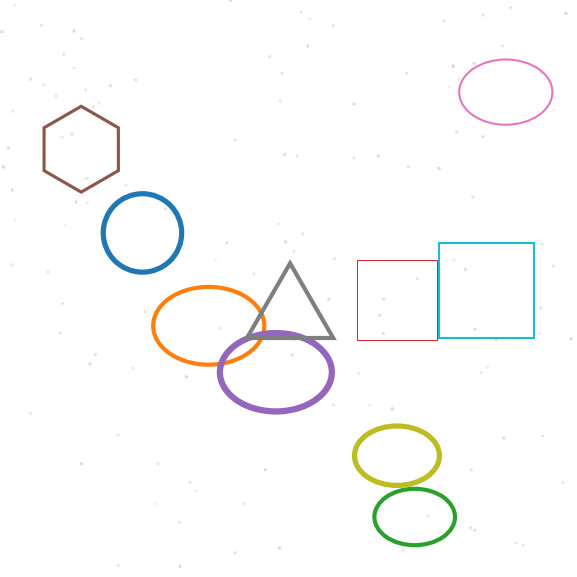[{"shape": "circle", "thickness": 2.5, "radius": 0.34, "center": [0.247, 0.596]}, {"shape": "oval", "thickness": 2, "radius": 0.48, "center": [0.361, 0.435]}, {"shape": "oval", "thickness": 2, "radius": 0.35, "center": [0.718, 0.104]}, {"shape": "square", "thickness": 0.5, "radius": 0.35, "center": [0.687, 0.479]}, {"shape": "oval", "thickness": 3, "radius": 0.48, "center": [0.478, 0.355]}, {"shape": "hexagon", "thickness": 1.5, "radius": 0.37, "center": [0.141, 0.741]}, {"shape": "oval", "thickness": 1, "radius": 0.4, "center": [0.876, 0.84]}, {"shape": "triangle", "thickness": 2, "radius": 0.43, "center": [0.502, 0.457]}, {"shape": "oval", "thickness": 2.5, "radius": 0.37, "center": [0.687, 0.21]}, {"shape": "square", "thickness": 1, "radius": 0.41, "center": [0.842, 0.496]}]